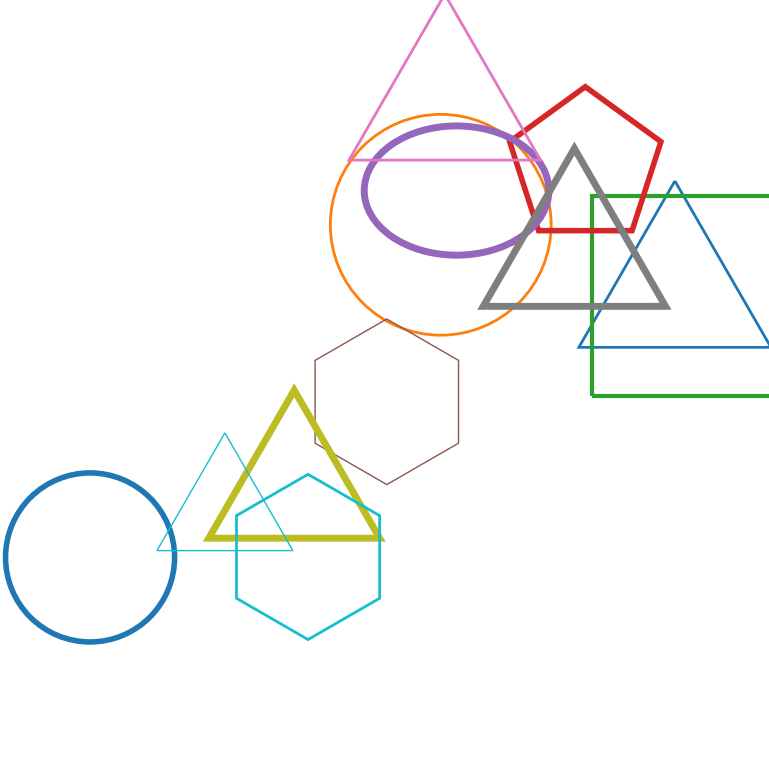[{"shape": "triangle", "thickness": 1, "radius": 0.72, "center": [0.876, 0.621]}, {"shape": "circle", "thickness": 2, "radius": 0.55, "center": [0.117, 0.276]}, {"shape": "circle", "thickness": 1, "radius": 0.72, "center": [0.572, 0.708]}, {"shape": "square", "thickness": 1.5, "radius": 0.65, "center": [0.899, 0.616]}, {"shape": "pentagon", "thickness": 2, "radius": 0.52, "center": [0.76, 0.784]}, {"shape": "oval", "thickness": 2.5, "radius": 0.6, "center": [0.593, 0.753]}, {"shape": "hexagon", "thickness": 0.5, "radius": 0.54, "center": [0.502, 0.478]}, {"shape": "triangle", "thickness": 1, "radius": 0.72, "center": [0.578, 0.864]}, {"shape": "triangle", "thickness": 2.5, "radius": 0.68, "center": [0.746, 0.671]}, {"shape": "triangle", "thickness": 2.5, "radius": 0.64, "center": [0.382, 0.365]}, {"shape": "triangle", "thickness": 0.5, "radius": 0.51, "center": [0.292, 0.336]}, {"shape": "hexagon", "thickness": 1, "radius": 0.54, "center": [0.4, 0.277]}]